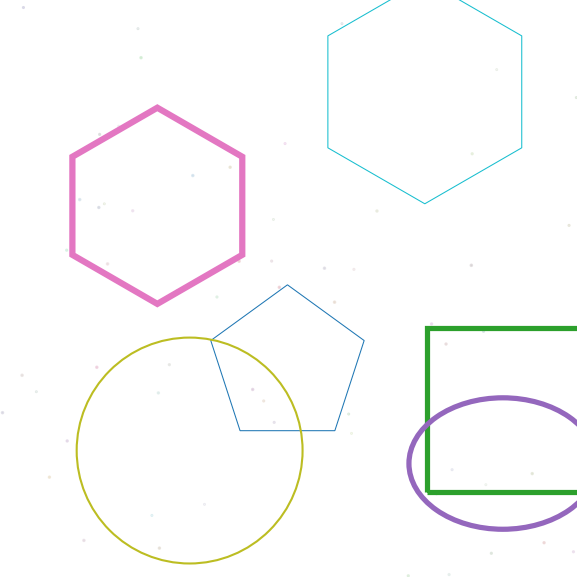[{"shape": "pentagon", "thickness": 0.5, "radius": 0.7, "center": [0.498, 0.366]}, {"shape": "square", "thickness": 2.5, "radius": 0.71, "center": [0.88, 0.289]}, {"shape": "oval", "thickness": 2.5, "radius": 0.81, "center": [0.871, 0.196]}, {"shape": "hexagon", "thickness": 3, "radius": 0.85, "center": [0.272, 0.643]}, {"shape": "circle", "thickness": 1, "radius": 0.98, "center": [0.328, 0.219]}, {"shape": "hexagon", "thickness": 0.5, "radius": 0.97, "center": [0.736, 0.84]}]